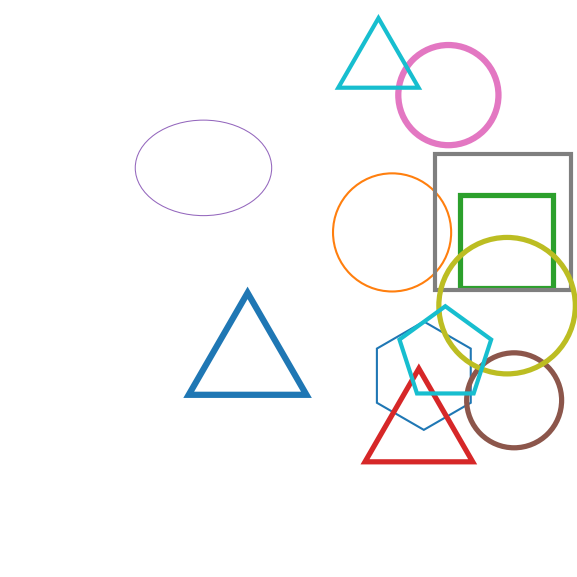[{"shape": "hexagon", "thickness": 1, "radius": 0.47, "center": [0.734, 0.349]}, {"shape": "triangle", "thickness": 3, "radius": 0.59, "center": [0.429, 0.374]}, {"shape": "circle", "thickness": 1, "radius": 0.51, "center": [0.679, 0.597]}, {"shape": "square", "thickness": 2.5, "radius": 0.4, "center": [0.877, 0.581]}, {"shape": "triangle", "thickness": 2.5, "radius": 0.54, "center": [0.725, 0.253]}, {"shape": "oval", "thickness": 0.5, "radius": 0.59, "center": [0.352, 0.708]}, {"shape": "circle", "thickness": 2.5, "radius": 0.41, "center": [0.89, 0.306]}, {"shape": "circle", "thickness": 3, "radius": 0.43, "center": [0.776, 0.834]}, {"shape": "square", "thickness": 2, "radius": 0.59, "center": [0.872, 0.614]}, {"shape": "circle", "thickness": 2.5, "radius": 0.59, "center": [0.878, 0.47]}, {"shape": "triangle", "thickness": 2, "radius": 0.4, "center": [0.655, 0.887]}, {"shape": "pentagon", "thickness": 2, "radius": 0.42, "center": [0.771, 0.385]}]